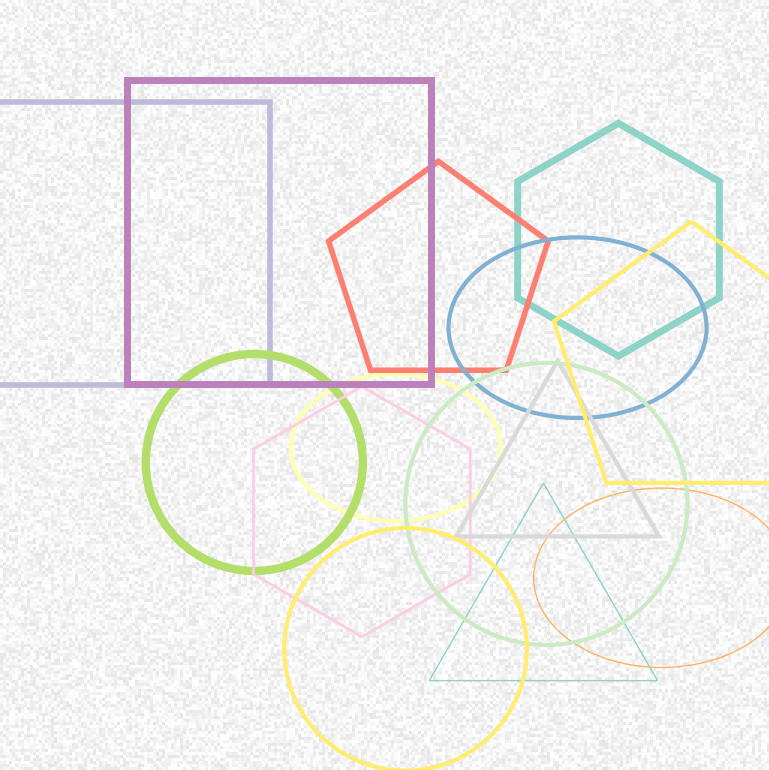[{"shape": "triangle", "thickness": 0.5, "radius": 0.86, "center": [0.706, 0.202]}, {"shape": "hexagon", "thickness": 2.5, "radius": 0.76, "center": [0.803, 0.689]}, {"shape": "oval", "thickness": 1.5, "radius": 0.68, "center": [0.514, 0.419]}, {"shape": "square", "thickness": 2, "radius": 0.92, "center": [0.166, 0.684]}, {"shape": "pentagon", "thickness": 2, "radius": 0.75, "center": [0.569, 0.641]}, {"shape": "oval", "thickness": 1.5, "radius": 0.84, "center": [0.75, 0.574]}, {"shape": "oval", "thickness": 0.5, "radius": 0.83, "center": [0.859, 0.25]}, {"shape": "circle", "thickness": 3, "radius": 0.7, "center": [0.33, 0.399]}, {"shape": "hexagon", "thickness": 1, "radius": 0.81, "center": [0.47, 0.336]}, {"shape": "triangle", "thickness": 1.5, "radius": 0.76, "center": [0.724, 0.379]}, {"shape": "square", "thickness": 2.5, "radius": 0.99, "center": [0.362, 0.698]}, {"shape": "circle", "thickness": 1.5, "radius": 0.92, "center": [0.71, 0.346]}, {"shape": "circle", "thickness": 1.5, "radius": 0.79, "center": [0.527, 0.157]}, {"shape": "pentagon", "thickness": 1.5, "radius": 0.94, "center": [0.898, 0.525]}]